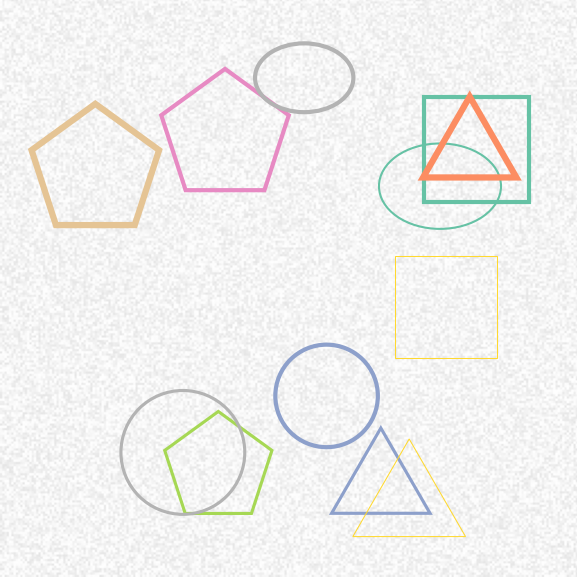[{"shape": "oval", "thickness": 1, "radius": 0.53, "center": [0.762, 0.677]}, {"shape": "square", "thickness": 2, "radius": 0.46, "center": [0.825, 0.74]}, {"shape": "triangle", "thickness": 3, "radius": 0.47, "center": [0.813, 0.738]}, {"shape": "circle", "thickness": 2, "radius": 0.44, "center": [0.566, 0.314]}, {"shape": "triangle", "thickness": 1.5, "radius": 0.49, "center": [0.659, 0.16]}, {"shape": "pentagon", "thickness": 2, "radius": 0.58, "center": [0.39, 0.764]}, {"shape": "pentagon", "thickness": 1.5, "radius": 0.49, "center": [0.378, 0.189]}, {"shape": "triangle", "thickness": 0.5, "radius": 0.56, "center": [0.709, 0.126]}, {"shape": "square", "thickness": 0.5, "radius": 0.44, "center": [0.772, 0.467]}, {"shape": "pentagon", "thickness": 3, "radius": 0.58, "center": [0.165, 0.703]}, {"shape": "circle", "thickness": 1.5, "radius": 0.54, "center": [0.317, 0.216]}, {"shape": "oval", "thickness": 2, "radius": 0.43, "center": [0.527, 0.864]}]